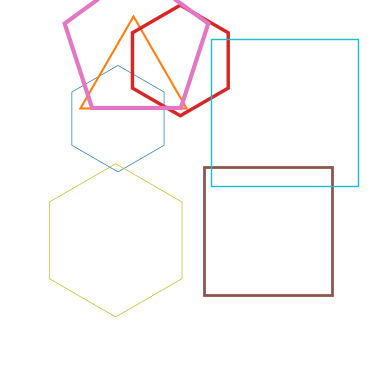[{"shape": "hexagon", "thickness": 0.5, "radius": 0.69, "center": [0.306, 0.692]}, {"shape": "triangle", "thickness": 1.5, "radius": 0.8, "center": [0.347, 0.798]}, {"shape": "hexagon", "thickness": 2.5, "radius": 0.72, "center": [0.468, 0.843]}, {"shape": "square", "thickness": 2, "radius": 0.83, "center": [0.696, 0.4]}, {"shape": "pentagon", "thickness": 3, "radius": 0.98, "center": [0.354, 0.878]}, {"shape": "hexagon", "thickness": 0.5, "radius": 1.0, "center": [0.301, 0.376]}, {"shape": "square", "thickness": 1, "radius": 0.95, "center": [0.739, 0.708]}]